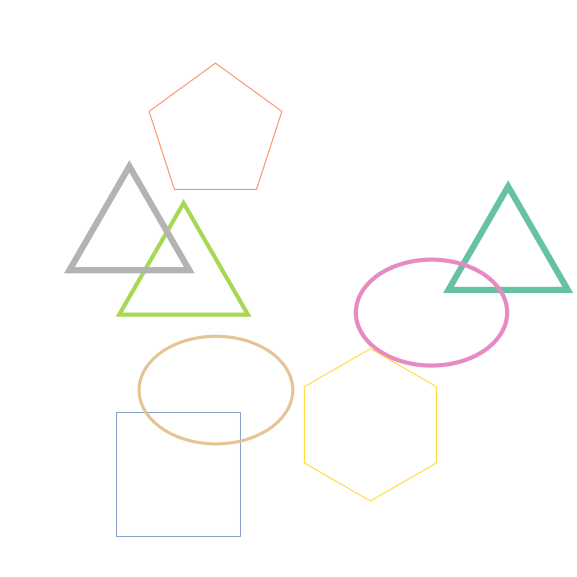[{"shape": "triangle", "thickness": 3, "radius": 0.6, "center": [0.88, 0.557]}, {"shape": "pentagon", "thickness": 0.5, "radius": 0.6, "center": [0.373, 0.769]}, {"shape": "square", "thickness": 0.5, "radius": 0.54, "center": [0.309, 0.178]}, {"shape": "oval", "thickness": 2, "radius": 0.66, "center": [0.747, 0.458]}, {"shape": "triangle", "thickness": 2, "radius": 0.64, "center": [0.318, 0.519]}, {"shape": "hexagon", "thickness": 0.5, "radius": 0.66, "center": [0.641, 0.263]}, {"shape": "oval", "thickness": 1.5, "radius": 0.67, "center": [0.374, 0.324]}, {"shape": "triangle", "thickness": 3, "radius": 0.6, "center": [0.224, 0.591]}]